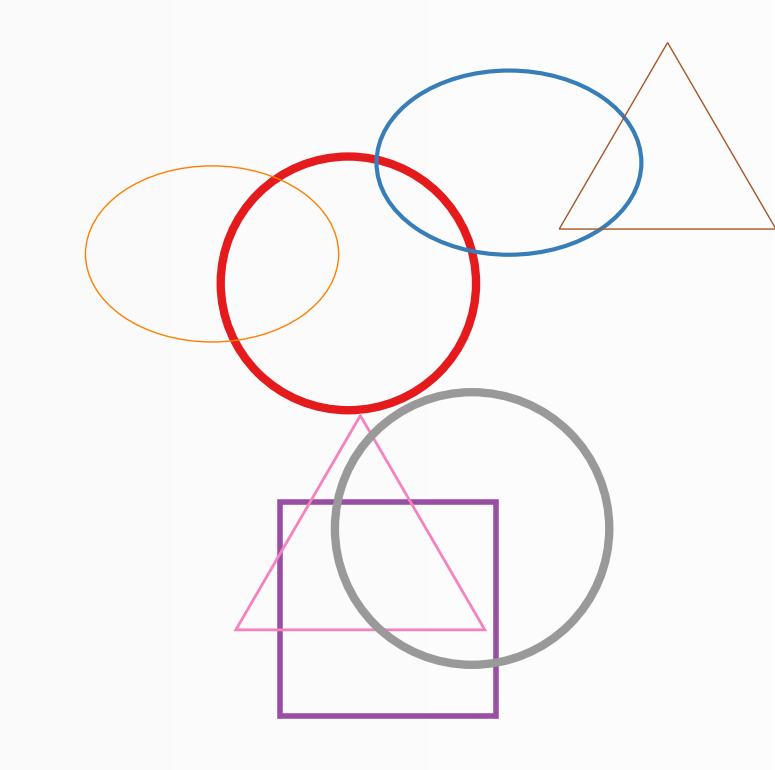[{"shape": "circle", "thickness": 3, "radius": 0.82, "center": [0.45, 0.632]}, {"shape": "oval", "thickness": 1.5, "radius": 0.85, "center": [0.657, 0.789]}, {"shape": "square", "thickness": 2, "radius": 0.7, "center": [0.5, 0.209]}, {"shape": "oval", "thickness": 0.5, "radius": 0.82, "center": [0.274, 0.67]}, {"shape": "triangle", "thickness": 0.5, "radius": 0.81, "center": [0.861, 0.783]}, {"shape": "triangle", "thickness": 1, "radius": 0.93, "center": [0.465, 0.275]}, {"shape": "circle", "thickness": 3, "radius": 0.89, "center": [0.609, 0.314]}]